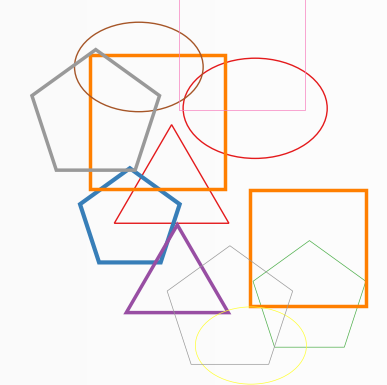[{"shape": "oval", "thickness": 1, "radius": 0.93, "center": [0.658, 0.719]}, {"shape": "triangle", "thickness": 1, "radius": 0.85, "center": [0.443, 0.505]}, {"shape": "pentagon", "thickness": 3, "radius": 0.68, "center": [0.335, 0.428]}, {"shape": "pentagon", "thickness": 0.5, "radius": 0.77, "center": [0.799, 0.222]}, {"shape": "triangle", "thickness": 2.5, "radius": 0.76, "center": [0.458, 0.264]}, {"shape": "square", "thickness": 2.5, "radius": 0.87, "center": [0.406, 0.683]}, {"shape": "square", "thickness": 2.5, "radius": 0.75, "center": [0.795, 0.355]}, {"shape": "oval", "thickness": 0.5, "radius": 0.72, "center": [0.648, 0.102]}, {"shape": "oval", "thickness": 1, "radius": 0.83, "center": [0.358, 0.826]}, {"shape": "square", "thickness": 0.5, "radius": 0.81, "center": [0.625, 0.877]}, {"shape": "pentagon", "thickness": 2.5, "radius": 0.87, "center": [0.247, 0.698]}, {"shape": "pentagon", "thickness": 0.5, "radius": 0.85, "center": [0.593, 0.191]}]